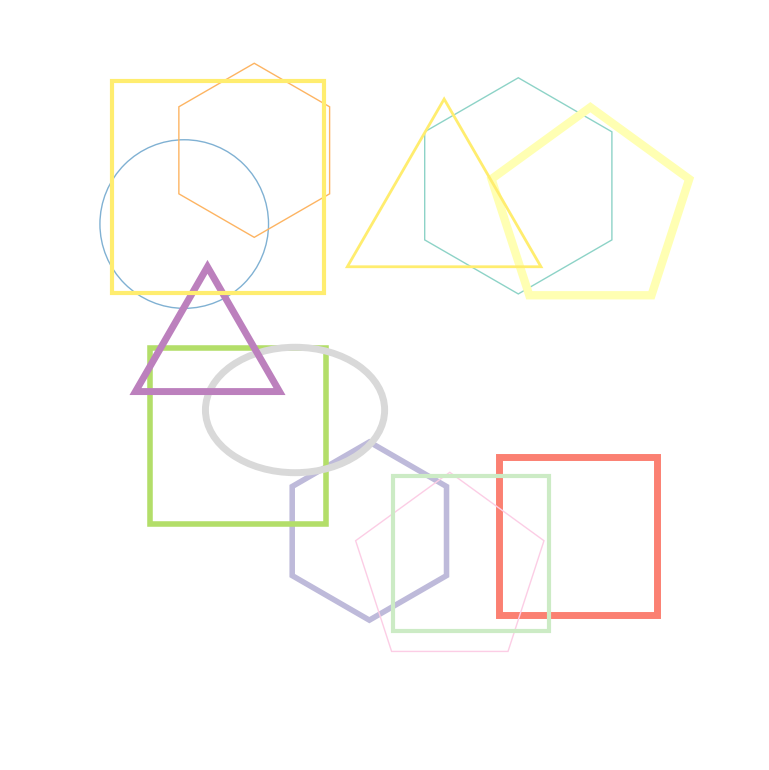[{"shape": "hexagon", "thickness": 0.5, "radius": 0.7, "center": [0.673, 0.759]}, {"shape": "pentagon", "thickness": 3, "radius": 0.67, "center": [0.767, 0.726]}, {"shape": "hexagon", "thickness": 2, "radius": 0.58, "center": [0.48, 0.31]}, {"shape": "square", "thickness": 2.5, "radius": 0.51, "center": [0.751, 0.304]}, {"shape": "circle", "thickness": 0.5, "radius": 0.55, "center": [0.239, 0.709]}, {"shape": "hexagon", "thickness": 0.5, "radius": 0.57, "center": [0.33, 0.805]}, {"shape": "square", "thickness": 2, "radius": 0.57, "center": [0.309, 0.434]}, {"shape": "pentagon", "thickness": 0.5, "radius": 0.64, "center": [0.584, 0.258]}, {"shape": "oval", "thickness": 2.5, "radius": 0.58, "center": [0.383, 0.468]}, {"shape": "triangle", "thickness": 2.5, "radius": 0.54, "center": [0.269, 0.545]}, {"shape": "square", "thickness": 1.5, "radius": 0.5, "center": [0.612, 0.281]}, {"shape": "square", "thickness": 1.5, "radius": 0.69, "center": [0.283, 0.757]}, {"shape": "triangle", "thickness": 1, "radius": 0.73, "center": [0.577, 0.726]}]